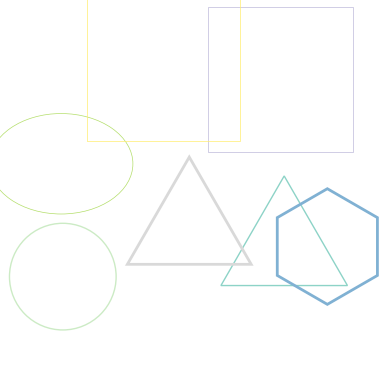[{"shape": "triangle", "thickness": 1, "radius": 0.95, "center": [0.738, 0.353]}, {"shape": "square", "thickness": 0.5, "radius": 0.94, "center": [0.728, 0.792]}, {"shape": "hexagon", "thickness": 2, "radius": 0.75, "center": [0.85, 0.36]}, {"shape": "oval", "thickness": 0.5, "radius": 0.93, "center": [0.159, 0.575]}, {"shape": "triangle", "thickness": 2, "radius": 0.93, "center": [0.492, 0.406]}, {"shape": "circle", "thickness": 1, "radius": 0.69, "center": [0.163, 0.281]}, {"shape": "square", "thickness": 0.5, "radius": 1.0, "center": [0.425, 0.833]}]